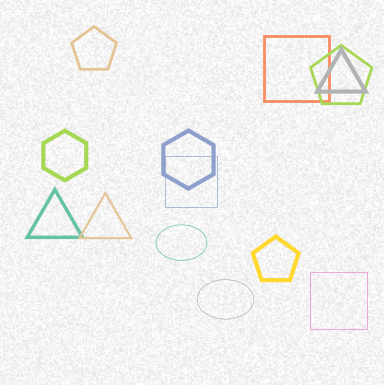[{"shape": "oval", "thickness": 0.5, "radius": 0.33, "center": [0.471, 0.37]}, {"shape": "triangle", "thickness": 2.5, "radius": 0.41, "center": [0.142, 0.425]}, {"shape": "square", "thickness": 2, "radius": 0.42, "center": [0.77, 0.821]}, {"shape": "square", "thickness": 0.5, "radius": 0.33, "center": [0.496, 0.529]}, {"shape": "hexagon", "thickness": 3, "radius": 0.38, "center": [0.49, 0.585]}, {"shape": "square", "thickness": 0.5, "radius": 0.37, "center": [0.879, 0.22]}, {"shape": "hexagon", "thickness": 3, "radius": 0.32, "center": [0.168, 0.596]}, {"shape": "pentagon", "thickness": 2, "radius": 0.42, "center": [0.886, 0.799]}, {"shape": "pentagon", "thickness": 3, "radius": 0.31, "center": [0.716, 0.323]}, {"shape": "pentagon", "thickness": 2, "radius": 0.31, "center": [0.244, 0.87]}, {"shape": "triangle", "thickness": 1.5, "radius": 0.39, "center": [0.274, 0.42]}, {"shape": "triangle", "thickness": 3, "radius": 0.36, "center": [0.887, 0.798]}, {"shape": "oval", "thickness": 0.5, "radius": 0.37, "center": [0.586, 0.222]}]